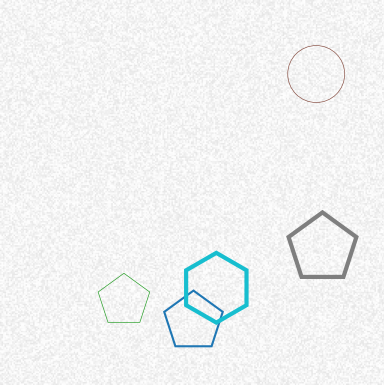[{"shape": "pentagon", "thickness": 1.5, "radius": 0.4, "center": [0.503, 0.165]}, {"shape": "pentagon", "thickness": 0.5, "radius": 0.35, "center": [0.322, 0.22]}, {"shape": "circle", "thickness": 0.5, "radius": 0.37, "center": [0.821, 0.808]}, {"shape": "pentagon", "thickness": 3, "radius": 0.46, "center": [0.838, 0.356]}, {"shape": "hexagon", "thickness": 3, "radius": 0.45, "center": [0.562, 0.253]}]